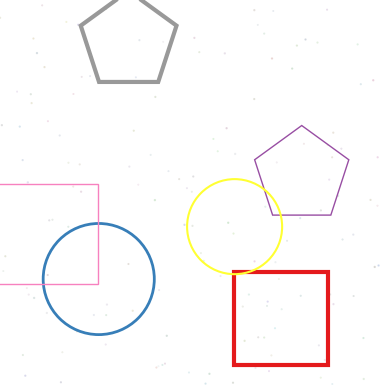[{"shape": "square", "thickness": 3, "radius": 0.61, "center": [0.73, 0.173]}, {"shape": "circle", "thickness": 2, "radius": 0.72, "center": [0.256, 0.275]}, {"shape": "pentagon", "thickness": 1, "radius": 0.64, "center": [0.784, 0.545]}, {"shape": "circle", "thickness": 1.5, "radius": 0.62, "center": [0.609, 0.411]}, {"shape": "square", "thickness": 1, "radius": 0.65, "center": [0.125, 0.392]}, {"shape": "pentagon", "thickness": 3, "radius": 0.65, "center": [0.334, 0.893]}]